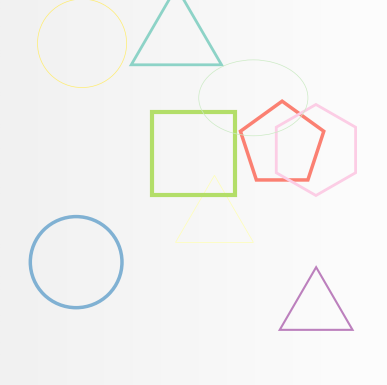[{"shape": "triangle", "thickness": 2, "radius": 0.67, "center": [0.455, 0.899]}, {"shape": "triangle", "thickness": 0.5, "radius": 0.58, "center": [0.553, 0.428]}, {"shape": "pentagon", "thickness": 2.5, "radius": 0.57, "center": [0.728, 0.624]}, {"shape": "circle", "thickness": 2.5, "radius": 0.59, "center": [0.197, 0.319]}, {"shape": "square", "thickness": 3, "radius": 0.54, "center": [0.5, 0.602]}, {"shape": "hexagon", "thickness": 2, "radius": 0.59, "center": [0.815, 0.61]}, {"shape": "triangle", "thickness": 1.5, "radius": 0.54, "center": [0.816, 0.197]}, {"shape": "oval", "thickness": 0.5, "radius": 0.7, "center": [0.654, 0.746]}, {"shape": "circle", "thickness": 0.5, "radius": 0.57, "center": [0.212, 0.888]}]